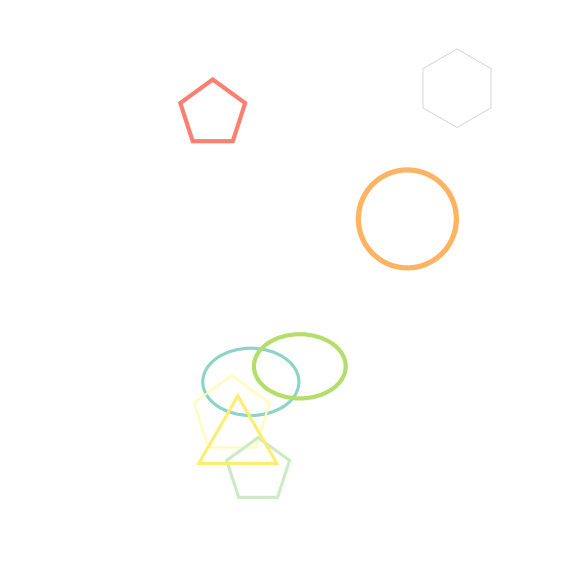[{"shape": "oval", "thickness": 1.5, "radius": 0.42, "center": [0.434, 0.338]}, {"shape": "pentagon", "thickness": 1, "radius": 0.35, "center": [0.401, 0.28]}, {"shape": "pentagon", "thickness": 2, "radius": 0.3, "center": [0.368, 0.802]}, {"shape": "circle", "thickness": 2.5, "radius": 0.42, "center": [0.705, 0.62]}, {"shape": "oval", "thickness": 2, "radius": 0.4, "center": [0.519, 0.365]}, {"shape": "hexagon", "thickness": 0.5, "radius": 0.34, "center": [0.791, 0.846]}, {"shape": "pentagon", "thickness": 1.5, "radius": 0.29, "center": [0.447, 0.184]}, {"shape": "triangle", "thickness": 1.5, "radius": 0.39, "center": [0.412, 0.236]}]